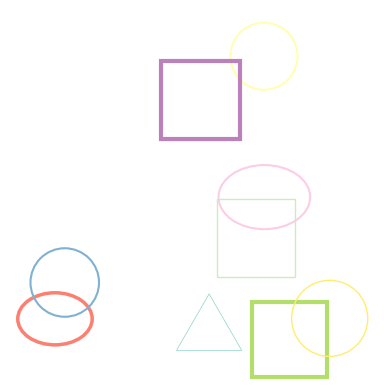[{"shape": "triangle", "thickness": 0.5, "radius": 0.49, "center": [0.543, 0.139]}, {"shape": "circle", "thickness": 1.5, "radius": 0.44, "center": [0.686, 0.854]}, {"shape": "oval", "thickness": 2.5, "radius": 0.48, "center": [0.143, 0.172]}, {"shape": "circle", "thickness": 1.5, "radius": 0.44, "center": [0.168, 0.266]}, {"shape": "square", "thickness": 3, "radius": 0.49, "center": [0.752, 0.118]}, {"shape": "oval", "thickness": 1.5, "radius": 0.59, "center": [0.687, 0.488]}, {"shape": "square", "thickness": 3, "radius": 0.51, "center": [0.521, 0.74]}, {"shape": "square", "thickness": 1, "radius": 0.5, "center": [0.666, 0.382]}, {"shape": "circle", "thickness": 1, "radius": 0.49, "center": [0.856, 0.173]}]